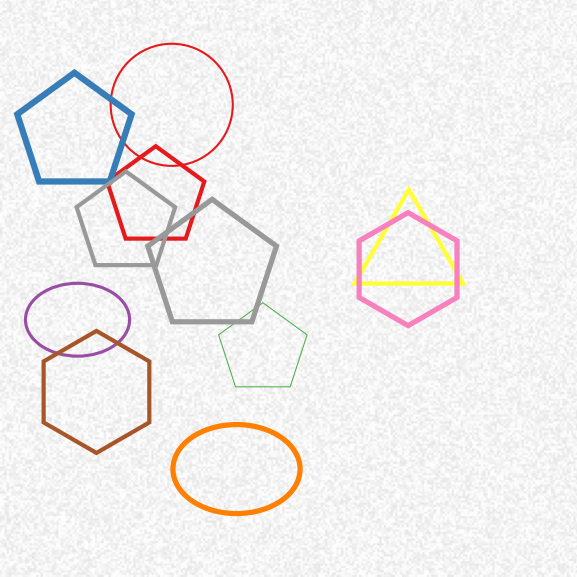[{"shape": "pentagon", "thickness": 2, "radius": 0.44, "center": [0.27, 0.658]}, {"shape": "circle", "thickness": 1, "radius": 0.53, "center": [0.297, 0.818]}, {"shape": "pentagon", "thickness": 3, "radius": 0.52, "center": [0.129, 0.769]}, {"shape": "pentagon", "thickness": 0.5, "radius": 0.4, "center": [0.455, 0.394]}, {"shape": "oval", "thickness": 1.5, "radius": 0.45, "center": [0.134, 0.446]}, {"shape": "oval", "thickness": 2.5, "radius": 0.55, "center": [0.41, 0.187]}, {"shape": "triangle", "thickness": 2, "radius": 0.54, "center": [0.708, 0.562]}, {"shape": "hexagon", "thickness": 2, "radius": 0.53, "center": [0.167, 0.32]}, {"shape": "hexagon", "thickness": 2.5, "radius": 0.49, "center": [0.707, 0.533]}, {"shape": "pentagon", "thickness": 2, "radius": 0.45, "center": [0.218, 0.613]}, {"shape": "pentagon", "thickness": 2.5, "radius": 0.59, "center": [0.367, 0.537]}]